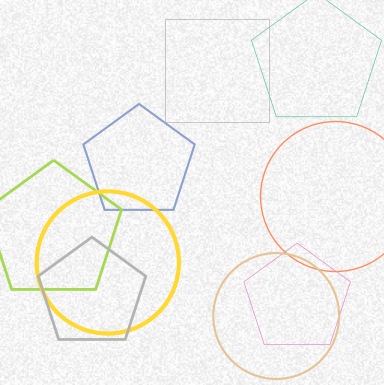[{"shape": "pentagon", "thickness": 0.5, "radius": 0.89, "center": [0.822, 0.84]}, {"shape": "circle", "thickness": 1, "radius": 0.97, "center": [0.872, 0.49]}, {"shape": "pentagon", "thickness": 1.5, "radius": 0.76, "center": [0.361, 0.578]}, {"shape": "pentagon", "thickness": 0.5, "radius": 0.73, "center": [0.772, 0.223]}, {"shape": "pentagon", "thickness": 2, "radius": 0.93, "center": [0.139, 0.398]}, {"shape": "circle", "thickness": 3, "radius": 0.92, "center": [0.28, 0.318]}, {"shape": "circle", "thickness": 1.5, "radius": 0.82, "center": [0.717, 0.179]}, {"shape": "square", "thickness": 0.5, "radius": 0.67, "center": [0.563, 0.816]}, {"shape": "pentagon", "thickness": 2, "radius": 0.73, "center": [0.239, 0.237]}]